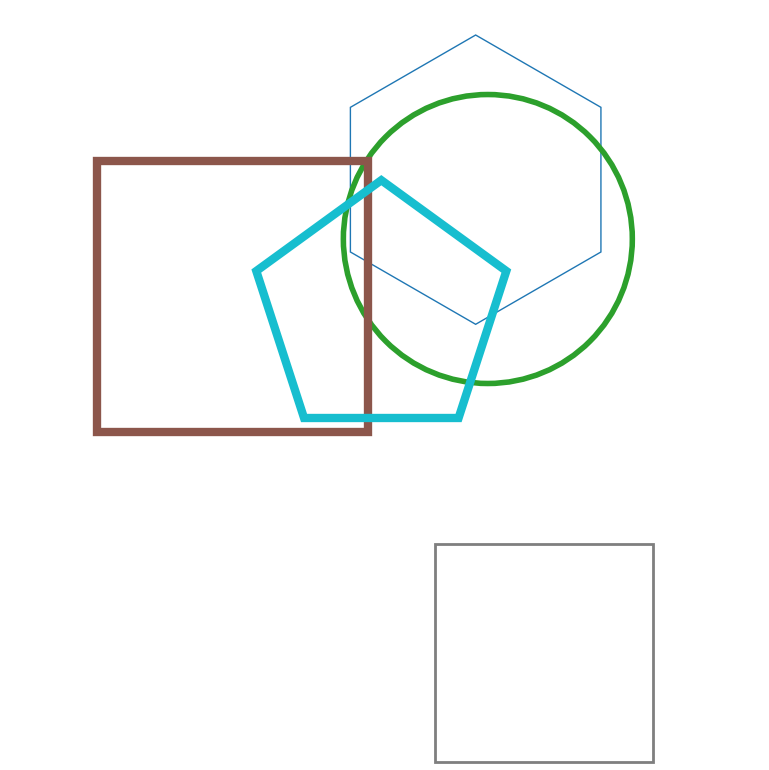[{"shape": "hexagon", "thickness": 0.5, "radius": 0.94, "center": [0.618, 0.767]}, {"shape": "circle", "thickness": 2, "radius": 0.94, "center": [0.634, 0.69]}, {"shape": "square", "thickness": 3, "radius": 0.88, "center": [0.302, 0.614]}, {"shape": "square", "thickness": 1, "radius": 0.71, "center": [0.707, 0.152]}, {"shape": "pentagon", "thickness": 3, "radius": 0.85, "center": [0.495, 0.595]}]